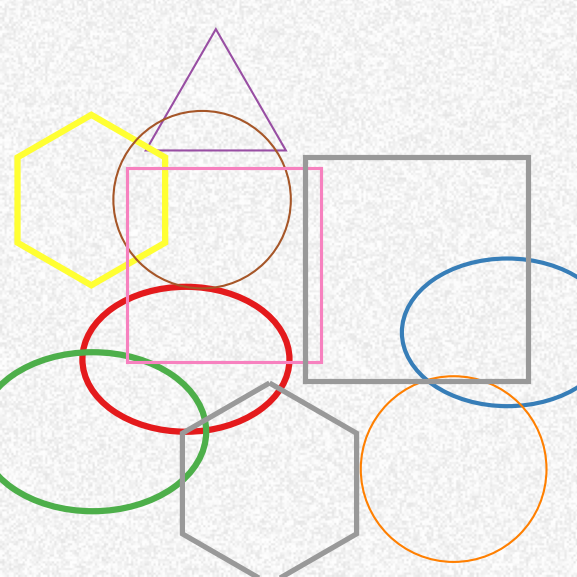[{"shape": "oval", "thickness": 3, "radius": 0.9, "center": [0.322, 0.377]}, {"shape": "oval", "thickness": 2, "radius": 0.91, "center": [0.879, 0.424]}, {"shape": "oval", "thickness": 3, "radius": 0.98, "center": [0.16, 0.252]}, {"shape": "triangle", "thickness": 1, "radius": 0.7, "center": [0.374, 0.809]}, {"shape": "circle", "thickness": 1, "radius": 0.8, "center": [0.786, 0.187]}, {"shape": "hexagon", "thickness": 3, "radius": 0.74, "center": [0.158, 0.653]}, {"shape": "circle", "thickness": 1, "radius": 0.77, "center": [0.35, 0.653]}, {"shape": "square", "thickness": 1.5, "radius": 0.84, "center": [0.387, 0.54]}, {"shape": "hexagon", "thickness": 2.5, "radius": 0.87, "center": [0.467, 0.162]}, {"shape": "square", "thickness": 2.5, "radius": 0.97, "center": [0.721, 0.533]}]